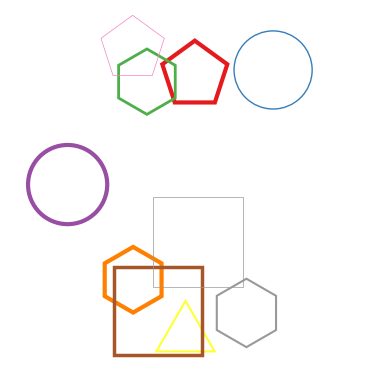[{"shape": "pentagon", "thickness": 3, "radius": 0.44, "center": [0.506, 0.806]}, {"shape": "circle", "thickness": 1, "radius": 0.51, "center": [0.709, 0.818]}, {"shape": "hexagon", "thickness": 2, "radius": 0.42, "center": [0.382, 0.788]}, {"shape": "circle", "thickness": 3, "radius": 0.51, "center": [0.176, 0.521]}, {"shape": "hexagon", "thickness": 3, "radius": 0.43, "center": [0.346, 0.273]}, {"shape": "triangle", "thickness": 1.5, "radius": 0.44, "center": [0.482, 0.131]}, {"shape": "square", "thickness": 2.5, "radius": 0.57, "center": [0.41, 0.191]}, {"shape": "pentagon", "thickness": 0.5, "radius": 0.43, "center": [0.345, 0.874]}, {"shape": "square", "thickness": 0.5, "radius": 0.59, "center": [0.515, 0.372]}, {"shape": "hexagon", "thickness": 1.5, "radius": 0.44, "center": [0.64, 0.187]}]